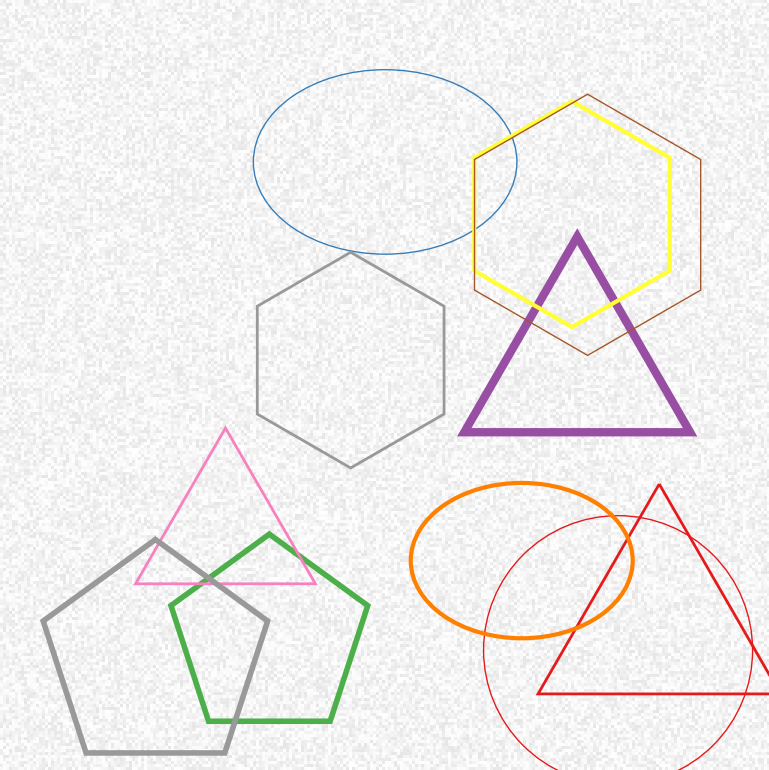[{"shape": "triangle", "thickness": 1, "radius": 0.91, "center": [0.856, 0.19]}, {"shape": "circle", "thickness": 0.5, "radius": 0.87, "center": [0.803, 0.156]}, {"shape": "oval", "thickness": 0.5, "radius": 0.86, "center": [0.5, 0.79]}, {"shape": "pentagon", "thickness": 2, "radius": 0.67, "center": [0.35, 0.172]}, {"shape": "triangle", "thickness": 3, "radius": 0.85, "center": [0.75, 0.523]}, {"shape": "oval", "thickness": 1.5, "radius": 0.72, "center": [0.678, 0.272]}, {"shape": "hexagon", "thickness": 1.5, "radius": 0.73, "center": [0.743, 0.722]}, {"shape": "hexagon", "thickness": 0.5, "radius": 0.85, "center": [0.763, 0.708]}, {"shape": "triangle", "thickness": 1, "radius": 0.67, "center": [0.293, 0.309]}, {"shape": "hexagon", "thickness": 1, "radius": 0.7, "center": [0.455, 0.532]}, {"shape": "pentagon", "thickness": 2, "radius": 0.77, "center": [0.202, 0.146]}]